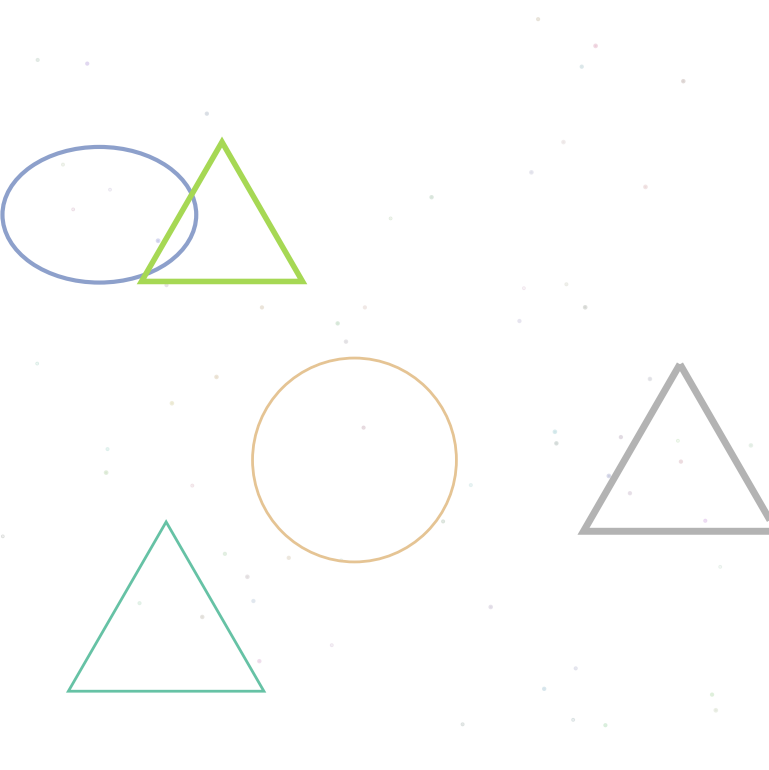[{"shape": "triangle", "thickness": 1, "radius": 0.73, "center": [0.216, 0.176]}, {"shape": "oval", "thickness": 1.5, "radius": 0.63, "center": [0.129, 0.721]}, {"shape": "triangle", "thickness": 2, "radius": 0.6, "center": [0.288, 0.695]}, {"shape": "circle", "thickness": 1, "radius": 0.66, "center": [0.46, 0.403]}, {"shape": "triangle", "thickness": 2.5, "radius": 0.72, "center": [0.883, 0.382]}]